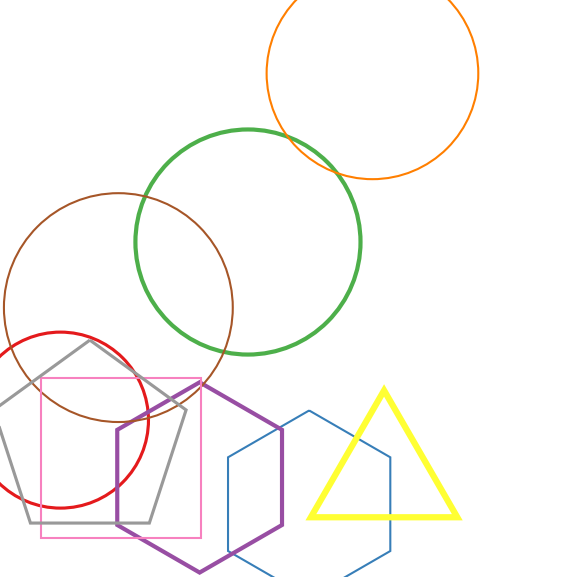[{"shape": "circle", "thickness": 1.5, "radius": 0.76, "center": [0.105, 0.272]}, {"shape": "hexagon", "thickness": 1, "radius": 0.81, "center": [0.535, 0.126]}, {"shape": "circle", "thickness": 2, "radius": 0.97, "center": [0.429, 0.58]}, {"shape": "hexagon", "thickness": 2, "radius": 0.82, "center": [0.346, 0.172]}, {"shape": "circle", "thickness": 1, "radius": 0.92, "center": [0.645, 0.872]}, {"shape": "triangle", "thickness": 3, "radius": 0.73, "center": [0.665, 0.177]}, {"shape": "circle", "thickness": 1, "radius": 0.99, "center": [0.205, 0.466]}, {"shape": "square", "thickness": 1, "radius": 0.69, "center": [0.209, 0.205]}, {"shape": "pentagon", "thickness": 1.5, "radius": 0.88, "center": [0.156, 0.235]}]